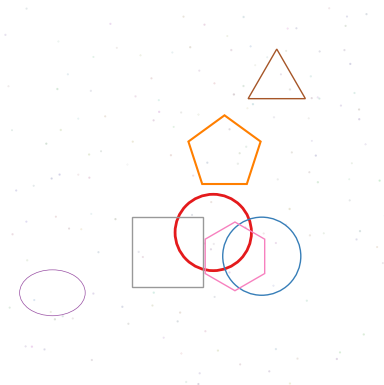[{"shape": "circle", "thickness": 2, "radius": 0.5, "center": [0.554, 0.396]}, {"shape": "circle", "thickness": 1, "radius": 0.51, "center": [0.68, 0.335]}, {"shape": "oval", "thickness": 0.5, "radius": 0.43, "center": [0.136, 0.24]}, {"shape": "pentagon", "thickness": 1.5, "radius": 0.49, "center": [0.583, 0.602]}, {"shape": "triangle", "thickness": 1, "radius": 0.43, "center": [0.719, 0.787]}, {"shape": "hexagon", "thickness": 1, "radius": 0.45, "center": [0.61, 0.334]}, {"shape": "square", "thickness": 1, "radius": 0.46, "center": [0.435, 0.345]}]